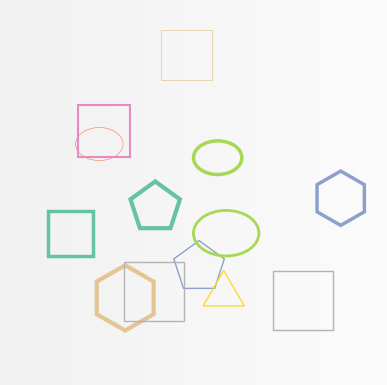[{"shape": "pentagon", "thickness": 3, "radius": 0.34, "center": [0.4, 0.462]}, {"shape": "square", "thickness": 2.5, "radius": 0.29, "center": [0.183, 0.393]}, {"shape": "oval", "thickness": 0.5, "radius": 0.31, "center": [0.256, 0.626]}, {"shape": "hexagon", "thickness": 2.5, "radius": 0.35, "center": [0.879, 0.485]}, {"shape": "pentagon", "thickness": 1, "radius": 0.34, "center": [0.514, 0.306]}, {"shape": "square", "thickness": 1.5, "radius": 0.33, "center": [0.269, 0.66]}, {"shape": "oval", "thickness": 2, "radius": 0.42, "center": [0.584, 0.394]}, {"shape": "oval", "thickness": 2.5, "radius": 0.31, "center": [0.562, 0.59]}, {"shape": "triangle", "thickness": 1, "radius": 0.31, "center": [0.577, 0.236]}, {"shape": "hexagon", "thickness": 3, "radius": 0.42, "center": [0.323, 0.226]}, {"shape": "square", "thickness": 0.5, "radius": 0.32, "center": [0.481, 0.858]}, {"shape": "square", "thickness": 1, "radius": 0.39, "center": [0.782, 0.22]}, {"shape": "square", "thickness": 1, "radius": 0.39, "center": [0.396, 0.243]}]